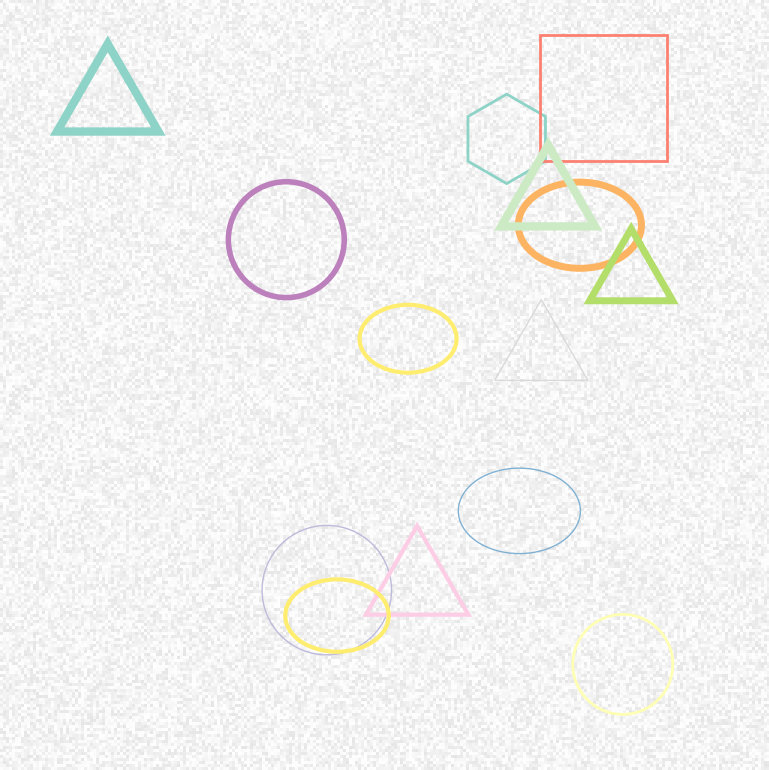[{"shape": "triangle", "thickness": 3, "radius": 0.38, "center": [0.14, 0.867]}, {"shape": "hexagon", "thickness": 1, "radius": 0.29, "center": [0.658, 0.82]}, {"shape": "circle", "thickness": 1, "radius": 0.32, "center": [0.809, 0.137]}, {"shape": "circle", "thickness": 0.5, "radius": 0.42, "center": [0.424, 0.234]}, {"shape": "square", "thickness": 1, "radius": 0.41, "center": [0.784, 0.873]}, {"shape": "oval", "thickness": 0.5, "radius": 0.4, "center": [0.675, 0.337]}, {"shape": "oval", "thickness": 2.5, "radius": 0.4, "center": [0.753, 0.708]}, {"shape": "triangle", "thickness": 2.5, "radius": 0.31, "center": [0.82, 0.641]}, {"shape": "triangle", "thickness": 1.5, "radius": 0.38, "center": [0.542, 0.24]}, {"shape": "triangle", "thickness": 0.5, "radius": 0.35, "center": [0.703, 0.541]}, {"shape": "circle", "thickness": 2, "radius": 0.38, "center": [0.372, 0.689]}, {"shape": "triangle", "thickness": 3, "radius": 0.35, "center": [0.712, 0.741]}, {"shape": "oval", "thickness": 1.5, "radius": 0.32, "center": [0.53, 0.56]}, {"shape": "oval", "thickness": 1.5, "radius": 0.34, "center": [0.438, 0.201]}]